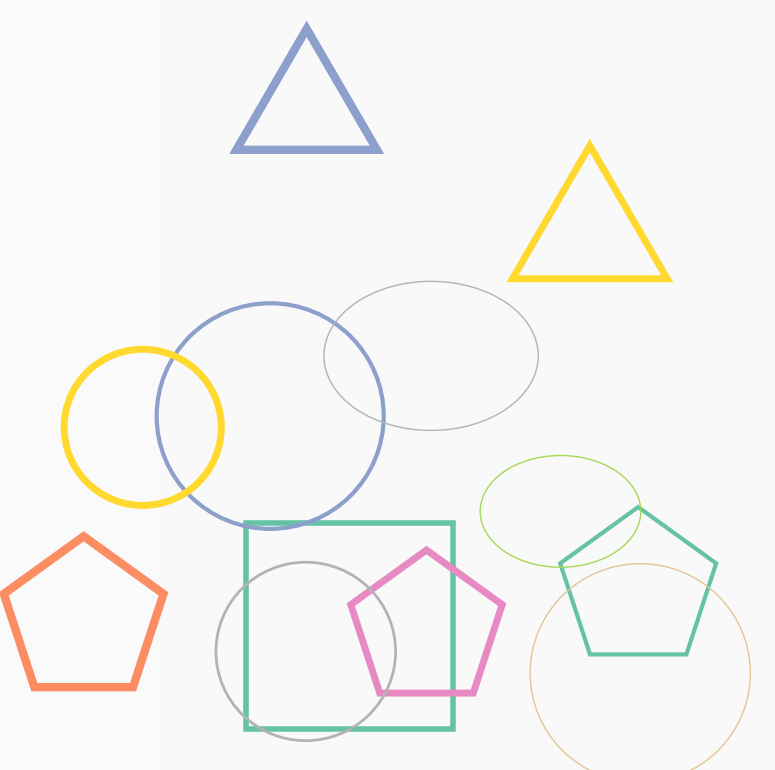[{"shape": "pentagon", "thickness": 1.5, "radius": 0.53, "center": [0.823, 0.236]}, {"shape": "square", "thickness": 2, "radius": 0.67, "center": [0.451, 0.187]}, {"shape": "pentagon", "thickness": 3, "radius": 0.54, "center": [0.108, 0.195]}, {"shape": "triangle", "thickness": 3, "radius": 0.52, "center": [0.396, 0.858]}, {"shape": "circle", "thickness": 1.5, "radius": 0.73, "center": [0.349, 0.46]}, {"shape": "pentagon", "thickness": 2.5, "radius": 0.51, "center": [0.55, 0.183]}, {"shape": "oval", "thickness": 0.5, "radius": 0.52, "center": [0.723, 0.336]}, {"shape": "triangle", "thickness": 2.5, "radius": 0.58, "center": [0.761, 0.696]}, {"shape": "circle", "thickness": 2.5, "radius": 0.51, "center": [0.184, 0.445]}, {"shape": "circle", "thickness": 0.5, "radius": 0.71, "center": [0.826, 0.126]}, {"shape": "circle", "thickness": 1, "radius": 0.58, "center": [0.395, 0.154]}, {"shape": "oval", "thickness": 0.5, "radius": 0.69, "center": [0.556, 0.538]}]